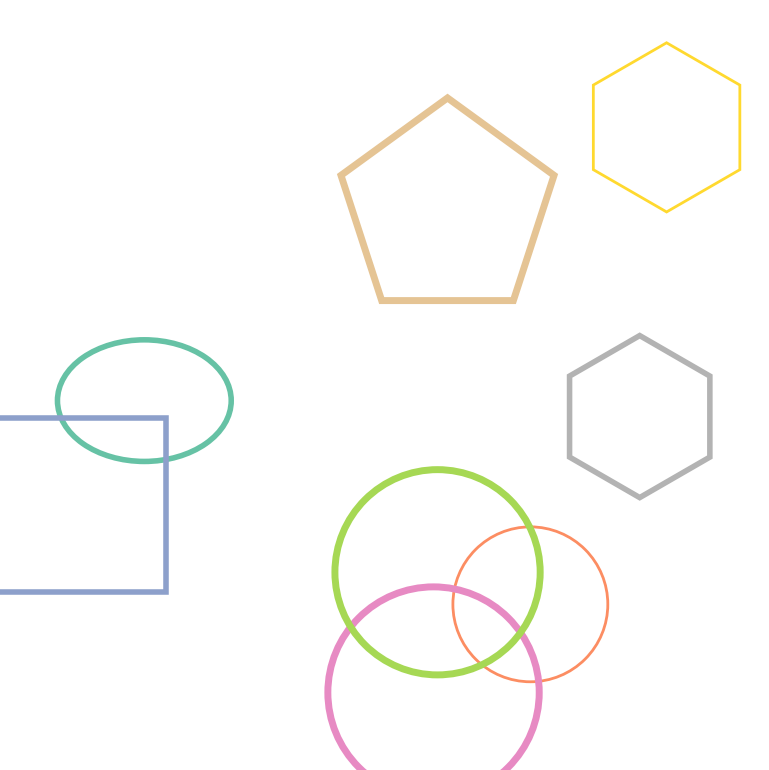[{"shape": "oval", "thickness": 2, "radius": 0.56, "center": [0.187, 0.48]}, {"shape": "circle", "thickness": 1, "radius": 0.5, "center": [0.689, 0.215]}, {"shape": "square", "thickness": 2, "radius": 0.57, "center": [0.103, 0.344]}, {"shape": "circle", "thickness": 2.5, "radius": 0.69, "center": [0.563, 0.101]}, {"shape": "circle", "thickness": 2.5, "radius": 0.67, "center": [0.568, 0.257]}, {"shape": "hexagon", "thickness": 1, "radius": 0.55, "center": [0.866, 0.835]}, {"shape": "pentagon", "thickness": 2.5, "radius": 0.73, "center": [0.581, 0.727]}, {"shape": "hexagon", "thickness": 2, "radius": 0.53, "center": [0.831, 0.459]}]